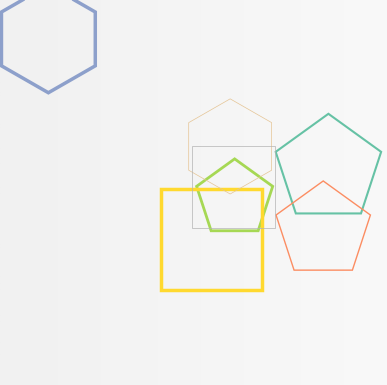[{"shape": "pentagon", "thickness": 1.5, "radius": 0.72, "center": [0.848, 0.561]}, {"shape": "pentagon", "thickness": 1, "radius": 0.64, "center": [0.834, 0.402]}, {"shape": "hexagon", "thickness": 2.5, "radius": 0.7, "center": [0.125, 0.899]}, {"shape": "pentagon", "thickness": 2, "radius": 0.52, "center": [0.606, 0.484]}, {"shape": "square", "thickness": 2.5, "radius": 0.66, "center": [0.545, 0.379]}, {"shape": "hexagon", "thickness": 0.5, "radius": 0.62, "center": [0.594, 0.62]}, {"shape": "square", "thickness": 0.5, "radius": 0.53, "center": [0.603, 0.513]}]